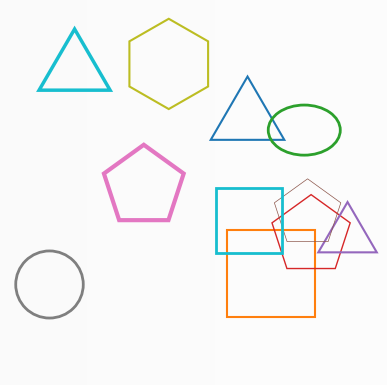[{"shape": "triangle", "thickness": 1.5, "radius": 0.55, "center": [0.639, 0.692]}, {"shape": "square", "thickness": 1.5, "radius": 0.57, "center": [0.699, 0.29]}, {"shape": "oval", "thickness": 2, "radius": 0.46, "center": [0.785, 0.662]}, {"shape": "pentagon", "thickness": 1, "radius": 0.53, "center": [0.803, 0.388]}, {"shape": "triangle", "thickness": 1.5, "radius": 0.44, "center": [0.897, 0.388]}, {"shape": "pentagon", "thickness": 0.5, "radius": 0.45, "center": [0.794, 0.445]}, {"shape": "pentagon", "thickness": 3, "radius": 0.54, "center": [0.371, 0.516]}, {"shape": "circle", "thickness": 2, "radius": 0.44, "center": [0.128, 0.261]}, {"shape": "hexagon", "thickness": 1.5, "radius": 0.59, "center": [0.436, 0.834]}, {"shape": "square", "thickness": 2, "radius": 0.43, "center": [0.642, 0.428]}, {"shape": "triangle", "thickness": 2.5, "radius": 0.53, "center": [0.192, 0.819]}]